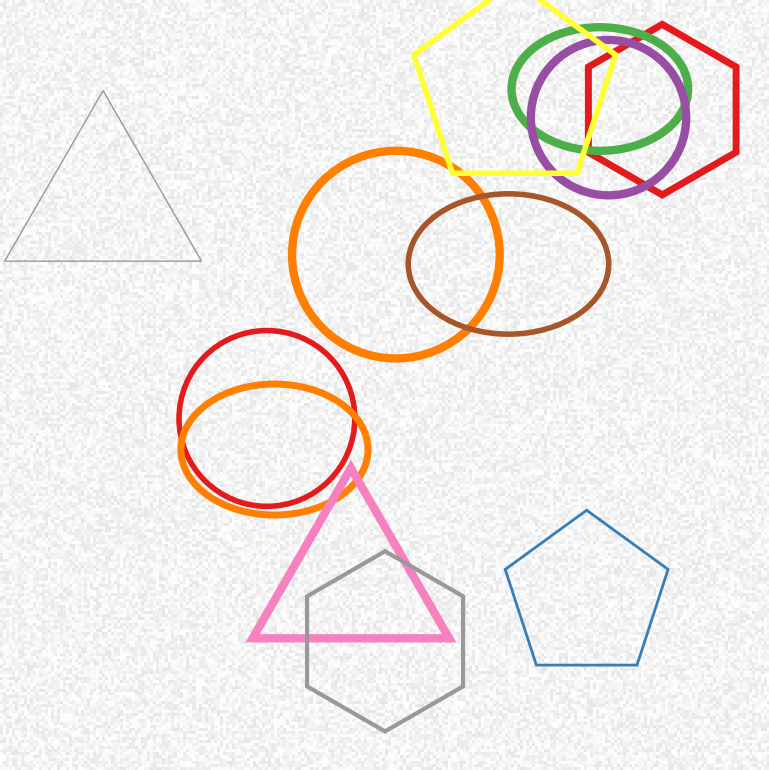[{"shape": "circle", "thickness": 2, "radius": 0.57, "center": [0.347, 0.457]}, {"shape": "hexagon", "thickness": 2.5, "radius": 0.55, "center": [0.86, 0.858]}, {"shape": "pentagon", "thickness": 1, "radius": 0.56, "center": [0.762, 0.226]}, {"shape": "oval", "thickness": 3, "radius": 0.57, "center": [0.779, 0.884]}, {"shape": "circle", "thickness": 3, "radius": 0.5, "center": [0.79, 0.847]}, {"shape": "circle", "thickness": 3, "radius": 0.67, "center": [0.514, 0.669]}, {"shape": "oval", "thickness": 2.5, "radius": 0.61, "center": [0.356, 0.416]}, {"shape": "pentagon", "thickness": 2, "radius": 0.69, "center": [0.668, 0.886]}, {"shape": "oval", "thickness": 2, "radius": 0.65, "center": [0.66, 0.657]}, {"shape": "triangle", "thickness": 3, "radius": 0.74, "center": [0.456, 0.245]}, {"shape": "triangle", "thickness": 0.5, "radius": 0.74, "center": [0.134, 0.735]}, {"shape": "hexagon", "thickness": 1.5, "radius": 0.58, "center": [0.5, 0.167]}]